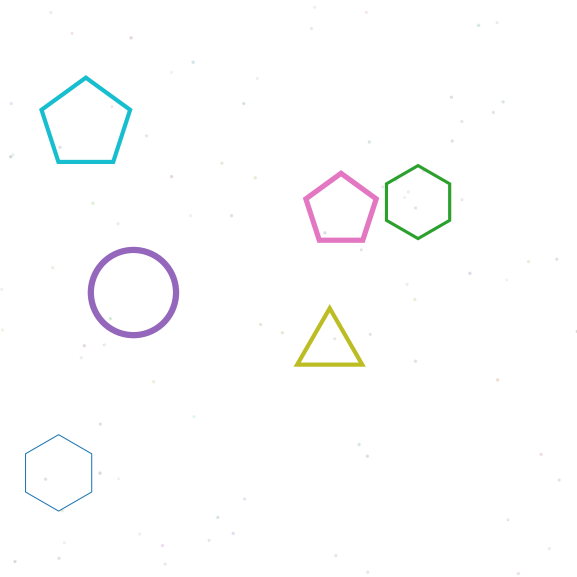[{"shape": "hexagon", "thickness": 0.5, "radius": 0.33, "center": [0.101, 0.18]}, {"shape": "hexagon", "thickness": 1.5, "radius": 0.32, "center": [0.724, 0.649]}, {"shape": "circle", "thickness": 3, "radius": 0.37, "center": [0.231, 0.493]}, {"shape": "pentagon", "thickness": 2.5, "radius": 0.32, "center": [0.591, 0.635]}, {"shape": "triangle", "thickness": 2, "radius": 0.33, "center": [0.571, 0.4]}, {"shape": "pentagon", "thickness": 2, "radius": 0.4, "center": [0.149, 0.784]}]